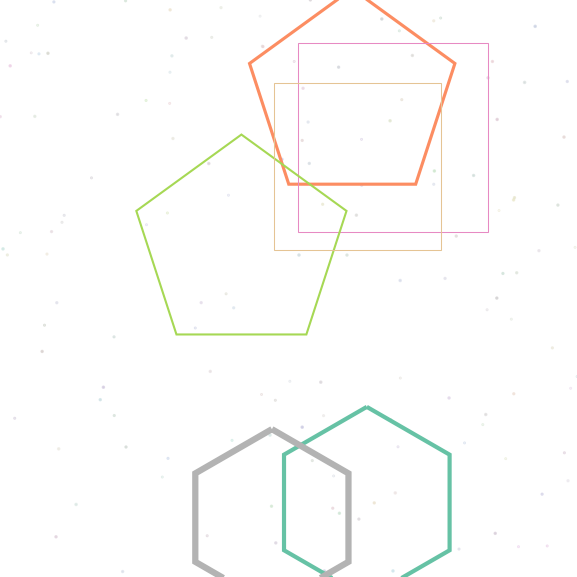[{"shape": "hexagon", "thickness": 2, "radius": 0.83, "center": [0.635, 0.129]}, {"shape": "pentagon", "thickness": 1.5, "radius": 0.93, "center": [0.61, 0.831]}, {"shape": "square", "thickness": 0.5, "radius": 0.82, "center": [0.68, 0.761]}, {"shape": "pentagon", "thickness": 1, "radius": 0.96, "center": [0.418, 0.575]}, {"shape": "square", "thickness": 0.5, "radius": 0.72, "center": [0.619, 0.711]}, {"shape": "hexagon", "thickness": 3, "radius": 0.77, "center": [0.471, 0.103]}]